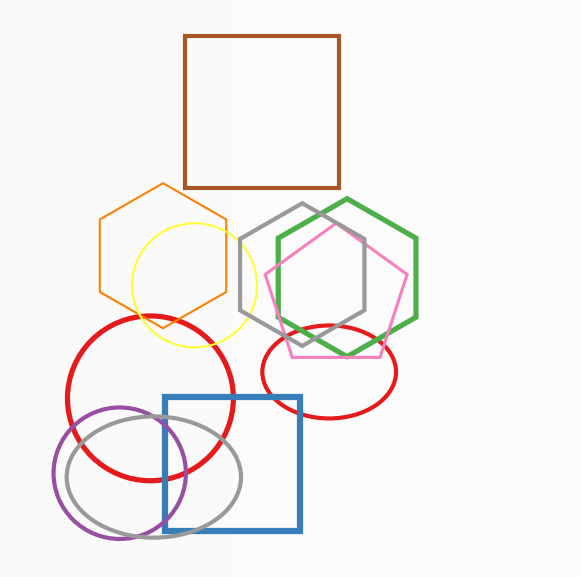[{"shape": "oval", "thickness": 2, "radius": 0.58, "center": [0.566, 0.355]}, {"shape": "circle", "thickness": 2.5, "radius": 0.71, "center": [0.259, 0.309]}, {"shape": "square", "thickness": 3, "radius": 0.58, "center": [0.4, 0.196]}, {"shape": "hexagon", "thickness": 2.5, "radius": 0.68, "center": [0.597, 0.518]}, {"shape": "circle", "thickness": 2, "radius": 0.57, "center": [0.206, 0.18]}, {"shape": "hexagon", "thickness": 1, "radius": 0.63, "center": [0.28, 0.556]}, {"shape": "circle", "thickness": 1, "radius": 0.54, "center": [0.335, 0.505]}, {"shape": "square", "thickness": 2, "radius": 0.66, "center": [0.451, 0.805]}, {"shape": "pentagon", "thickness": 1.5, "radius": 0.64, "center": [0.578, 0.484]}, {"shape": "hexagon", "thickness": 2, "radius": 0.62, "center": [0.52, 0.524]}, {"shape": "oval", "thickness": 2, "radius": 0.75, "center": [0.265, 0.173]}]